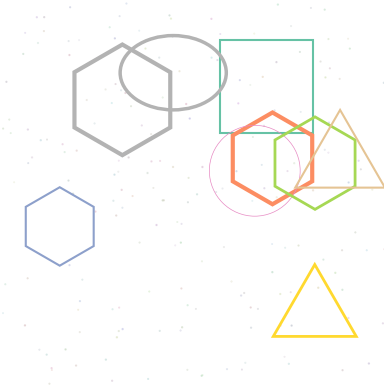[{"shape": "square", "thickness": 1.5, "radius": 0.6, "center": [0.692, 0.774]}, {"shape": "hexagon", "thickness": 3, "radius": 0.6, "center": [0.708, 0.589]}, {"shape": "hexagon", "thickness": 1.5, "radius": 0.51, "center": [0.155, 0.412]}, {"shape": "circle", "thickness": 0.5, "radius": 0.59, "center": [0.662, 0.556]}, {"shape": "hexagon", "thickness": 2, "radius": 0.6, "center": [0.818, 0.576]}, {"shape": "triangle", "thickness": 2, "radius": 0.62, "center": [0.818, 0.188]}, {"shape": "triangle", "thickness": 1.5, "radius": 0.67, "center": [0.883, 0.58]}, {"shape": "hexagon", "thickness": 3, "radius": 0.72, "center": [0.318, 0.741]}, {"shape": "oval", "thickness": 2.5, "radius": 0.69, "center": [0.45, 0.811]}]